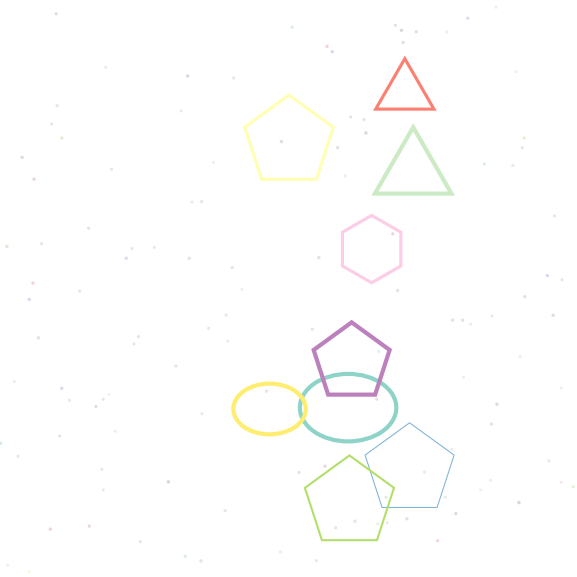[{"shape": "oval", "thickness": 2, "radius": 0.42, "center": [0.603, 0.293]}, {"shape": "pentagon", "thickness": 1.5, "radius": 0.4, "center": [0.5, 0.754]}, {"shape": "triangle", "thickness": 1.5, "radius": 0.29, "center": [0.701, 0.839]}, {"shape": "pentagon", "thickness": 0.5, "radius": 0.41, "center": [0.709, 0.186]}, {"shape": "pentagon", "thickness": 1, "radius": 0.41, "center": [0.605, 0.129]}, {"shape": "hexagon", "thickness": 1.5, "radius": 0.29, "center": [0.644, 0.568]}, {"shape": "pentagon", "thickness": 2, "radius": 0.35, "center": [0.609, 0.372]}, {"shape": "triangle", "thickness": 2, "radius": 0.38, "center": [0.715, 0.702]}, {"shape": "oval", "thickness": 2, "radius": 0.31, "center": [0.467, 0.291]}]